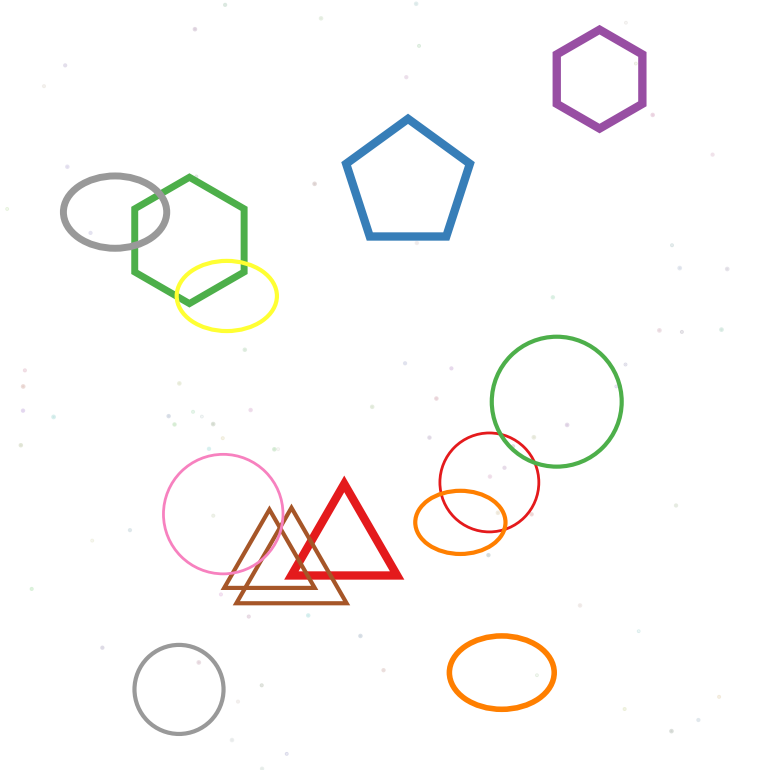[{"shape": "circle", "thickness": 1, "radius": 0.32, "center": [0.636, 0.373]}, {"shape": "triangle", "thickness": 3, "radius": 0.4, "center": [0.447, 0.292]}, {"shape": "pentagon", "thickness": 3, "radius": 0.42, "center": [0.53, 0.761]}, {"shape": "circle", "thickness": 1.5, "radius": 0.42, "center": [0.723, 0.478]}, {"shape": "hexagon", "thickness": 2.5, "radius": 0.41, "center": [0.246, 0.688]}, {"shape": "hexagon", "thickness": 3, "radius": 0.32, "center": [0.779, 0.897]}, {"shape": "oval", "thickness": 1.5, "radius": 0.29, "center": [0.598, 0.322]}, {"shape": "oval", "thickness": 2, "radius": 0.34, "center": [0.652, 0.126]}, {"shape": "oval", "thickness": 1.5, "radius": 0.33, "center": [0.295, 0.616]}, {"shape": "triangle", "thickness": 1.5, "radius": 0.34, "center": [0.35, 0.27]}, {"shape": "triangle", "thickness": 1.5, "radius": 0.41, "center": [0.379, 0.258]}, {"shape": "circle", "thickness": 1, "radius": 0.39, "center": [0.29, 0.332]}, {"shape": "circle", "thickness": 1.5, "radius": 0.29, "center": [0.232, 0.105]}, {"shape": "oval", "thickness": 2.5, "radius": 0.34, "center": [0.149, 0.725]}]